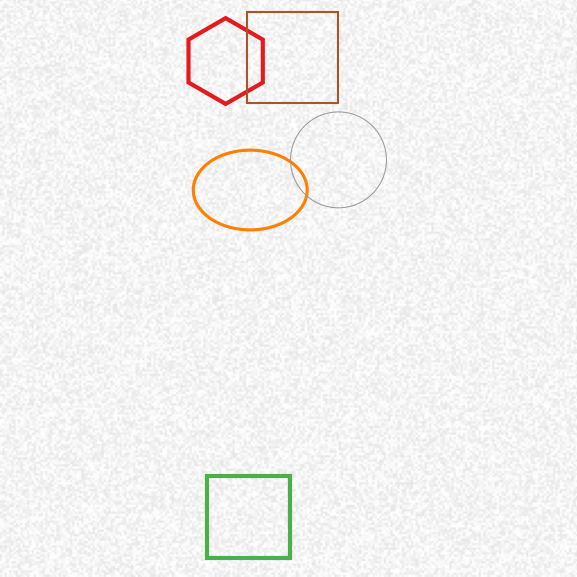[{"shape": "hexagon", "thickness": 2, "radius": 0.37, "center": [0.391, 0.893]}, {"shape": "square", "thickness": 2, "radius": 0.36, "center": [0.43, 0.103]}, {"shape": "oval", "thickness": 1.5, "radius": 0.49, "center": [0.433, 0.67]}, {"shape": "square", "thickness": 1, "radius": 0.39, "center": [0.506, 0.9]}, {"shape": "circle", "thickness": 0.5, "radius": 0.42, "center": [0.586, 0.722]}]